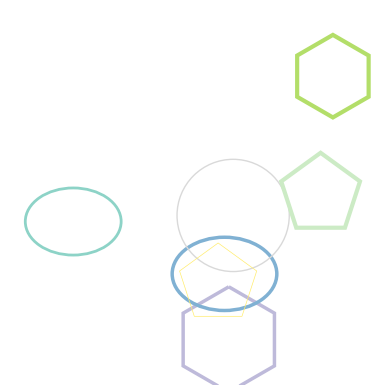[{"shape": "oval", "thickness": 2, "radius": 0.62, "center": [0.19, 0.425]}, {"shape": "hexagon", "thickness": 2.5, "radius": 0.68, "center": [0.594, 0.118]}, {"shape": "oval", "thickness": 2.5, "radius": 0.68, "center": [0.583, 0.289]}, {"shape": "hexagon", "thickness": 3, "radius": 0.54, "center": [0.865, 0.802]}, {"shape": "circle", "thickness": 1, "radius": 0.73, "center": [0.606, 0.44]}, {"shape": "pentagon", "thickness": 3, "radius": 0.54, "center": [0.833, 0.496]}, {"shape": "pentagon", "thickness": 0.5, "radius": 0.53, "center": [0.567, 0.264]}]